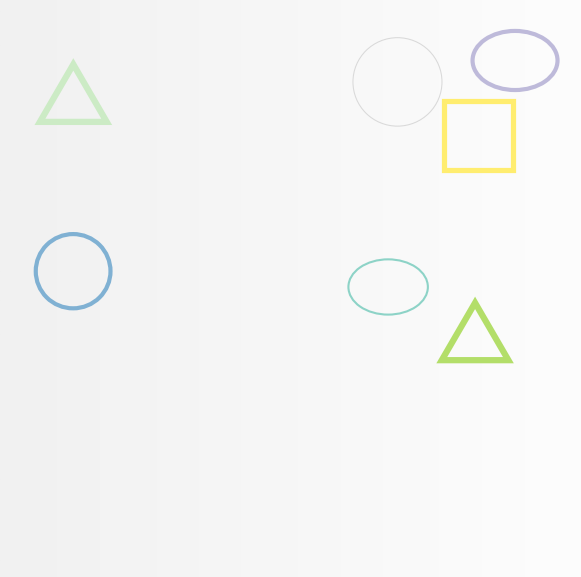[{"shape": "oval", "thickness": 1, "radius": 0.34, "center": [0.668, 0.502]}, {"shape": "oval", "thickness": 2, "radius": 0.37, "center": [0.886, 0.894]}, {"shape": "circle", "thickness": 2, "radius": 0.32, "center": [0.126, 0.53]}, {"shape": "triangle", "thickness": 3, "radius": 0.33, "center": [0.817, 0.409]}, {"shape": "circle", "thickness": 0.5, "radius": 0.38, "center": [0.684, 0.857]}, {"shape": "triangle", "thickness": 3, "radius": 0.33, "center": [0.126, 0.821]}, {"shape": "square", "thickness": 2.5, "radius": 0.3, "center": [0.824, 0.764]}]